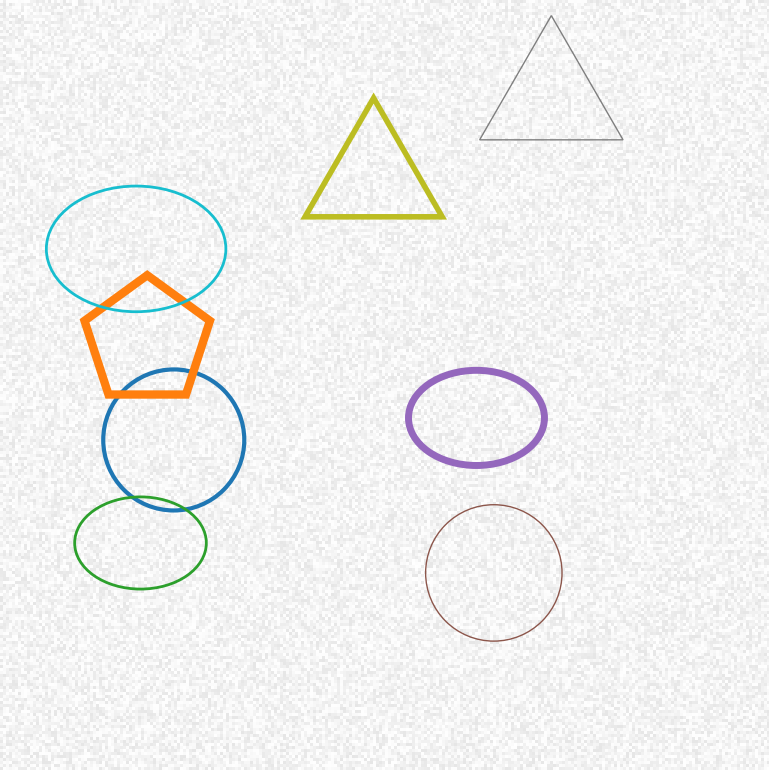[{"shape": "circle", "thickness": 1.5, "radius": 0.46, "center": [0.226, 0.429]}, {"shape": "pentagon", "thickness": 3, "radius": 0.43, "center": [0.191, 0.557]}, {"shape": "oval", "thickness": 1, "radius": 0.43, "center": [0.182, 0.295]}, {"shape": "oval", "thickness": 2.5, "radius": 0.44, "center": [0.619, 0.457]}, {"shape": "circle", "thickness": 0.5, "radius": 0.44, "center": [0.641, 0.256]}, {"shape": "triangle", "thickness": 0.5, "radius": 0.54, "center": [0.716, 0.872]}, {"shape": "triangle", "thickness": 2, "radius": 0.51, "center": [0.485, 0.77]}, {"shape": "oval", "thickness": 1, "radius": 0.58, "center": [0.177, 0.677]}]